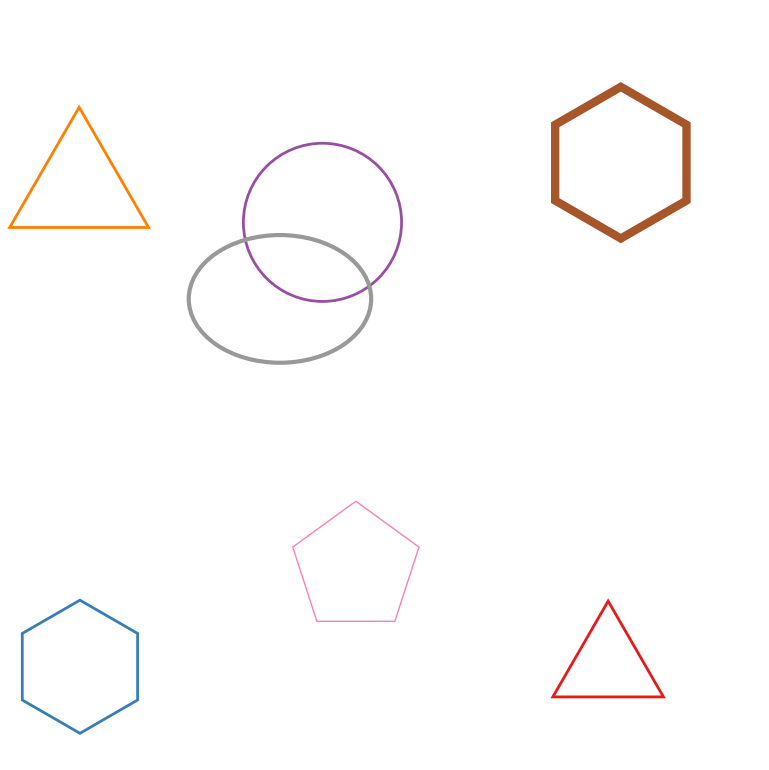[{"shape": "triangle", "thickness": 1, "radius": 0.41, "center": [0.79, 0.136]}, {"shape": "hexagon", "thickness": 1, "radius": 0.43, "center": [0.104, 0.134]}, {"shape": "circle", "thickness": 1, "radius": 0.51, "center": [0.419, 0.711]}, {"shape": "triangle", "thickness": 1, "radius": 0.52, "center": [0.103, 0.757]}, {"shape": "hexagon", "thickness": 3, "radius": 0.49, "center": [0.806, 0.789]}, {"shape": "pentagon", "thickness": 0.5, "radius": 0.43, "center": [0.462, 0.263]}, {"shape": "oval", "thickness": 1.5, "radius": 0.59, "center": [0.364, 0.612]}]